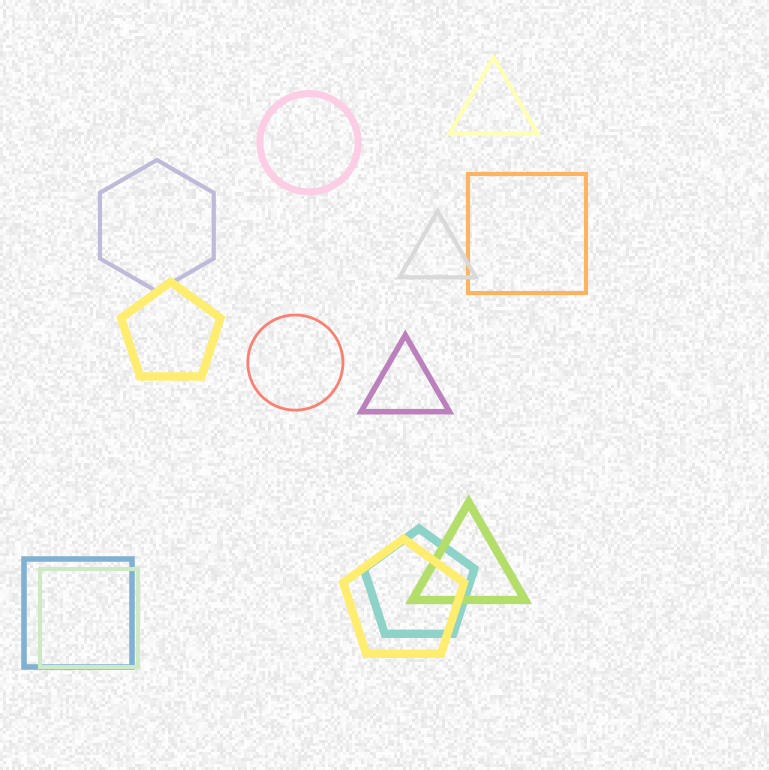[{"shape": "pentagon", "thickness": 3, "radius": 0.38, "center": [0.544, 0.238]}, {"shape": "triangle", "thickness": 1.5, "radius": 0.33, "center": [0.641, 0.86]}, {"shape": "hexagon", "thickness": 1.5, "radius": 0.43, "center": [0.204, 0.707]}, {"shape": "circle", "thickness": 1, "radius": 0.31, "center": [0.384, 0.529]}, {"shape": "square", "thickness": 2, "radius": 0.35, "center": [0.102, 0.204]}, {"shape": "square", "thickness": 1.5, "radius": 0.39, "center": [0.685, 0.697]}, {"shape": "triangle", "thickness": 3, "radius": 0.42, "center": [0.609, 0.263]}, {"shape": "circle", "thickness": 2.5, "radius": 0.32, "center": [0.401, 0.815]}, {"shape": "triangle", "thickness": 1.5, "radius": 0.29, "center": [0.568, 0.669]}, {"shape": "triangle", "thickness": 2, "radius": 0.33, "center": [0.526, 0.498]}, {"shape": "square", "thickness": 1.5, "radius": 0.32, "center": [0.116, 0.197]}, {"shape": "pentagon", "thickness": 3, "radius": 0.34, "center": [0.222, 0.566]}, {"shape": "pentagon", "thickness": 3, "radius": 0.41, "center": [0.524, 0.218]}]